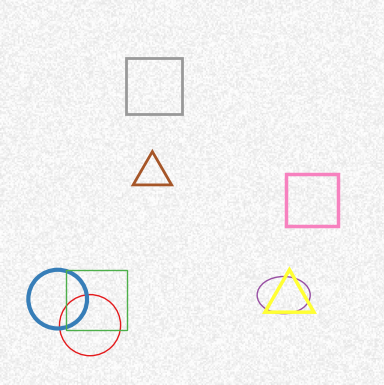[{"shape": "circle", "thickness": 1, "radius": 0.4, "center": [0.234, 0.155]}, {"shape": "circle", "thickness": 3, "radius": 0.38, "center": [0.15, 0.223]}, {"shape": "square", "thickness": 1, "radius": 0.39, "center": [0.25, 0.221]}, {"shape": "oval", "thickness": 1, "radius": 0.34, "center": [0.737, 0.234]}, {"shape": "triangle", "thickness": 2.5, "radius": 0.37, "center": [0.752, 0.226]}, {"shape": "triangle", "thickness": 2, "radius": 0.29, "center": [0.396, 0.549]}, {"shape": "square", "thickness": 2.5, "radius": 0.34, "center": [0.811, 0.479]}, {"shape": "square", "thickness": 2, "radius": 0.36, "center": [0.401, 0.777]}]